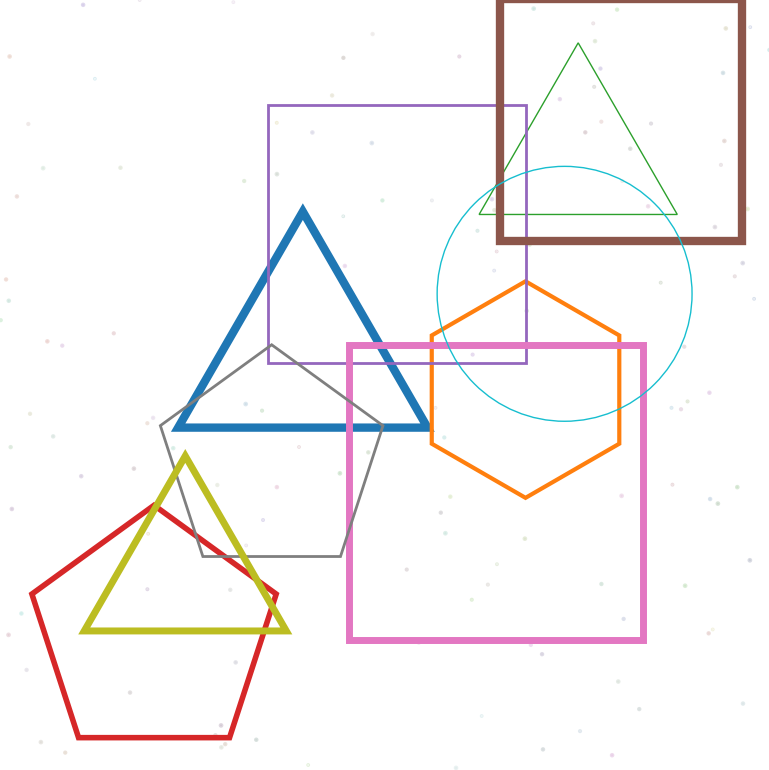[{"shape": "triangle", "thickness": 3, "radius": 0.93, "center": [0.393, 0.538]}, {"shape": "hexagon", "thickness": 1.5, "radius": 0.7, "center": [0.682, 0.494]}, {"shape": "triangle", "thickness": 0.5, "radius": 0.74, "center": [0.751, 0.796]}, {"shape": "pentagon", "thickness": 2, "radius": 0.83, "center": [0.2, 0.177]}, {"shape": "square", "thickness": 1, "radius": 0.84, "center": [0.516, 0.696]}, {"shape": "square", "thickness": 3, "radius": 0.78, "center": [0.807, 0.844]}, {"shape": "square", "thickness": 2.5, "radius": 0.96, "center": [0.644, 0.36]}, {"shape": "pentagon", "thickness": 1, "radius": 0.76, "center": [0.353, 0.4]}, {"shape": "triangle", "thickness": 2.5, "radius": 0.76, "center": [0.241, 0.256]}, {"shape": "circle", "thickness": 0.5, "radius": 0.83, "center": [0.733, 0.618]}]